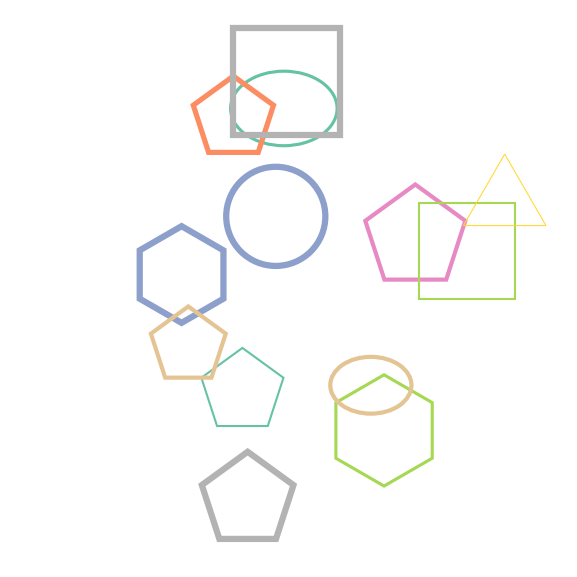[{"shape": "oval", "thickness": 1.5, "radius": 0.46, "center": [0.492, 0.811]}, {"shape": "pentagon", "thickness": 1, "radius": 0.37, "center": [0.42, 0.322]}, {"shape": "pentagon", "thickness": 2.5, "radius": 0.37, "center": [0.404, 0.794]}, {"shape": "hexagon", "thickness": 3, "radius": 0.42, "center": [0.314, 0.524]}, {"shape": "circle", "thickness": 3, "radius": 0.43, "center": [0.478, 0.624]}, {"shape": "pentagon", "thickness": 2, "radius": 0.46, "center": [0.719, 0.589]}, {"shape": "square", "thickness": 1, "radius": 0.41, "center": [0.809, 0.564]}, {"shape": "hexagon", "thickness": 1.5, "radius": 0.48, "center": [0.665, 0.254]}, {"shape": "triangle", "thickness": 0.5, "radius": 0.41, "center": [0.874, 0.65]}, {"shape": "oval", "thickness": 2, "radius": 0.35, "center": [0.642, 0.332]}, {"shape": "pentagon", "thickness": 2, "radius": 0.34, "center": [0.326, 0.4]}, {"shape": "square", "thickness": 3, "radius": 0.46, "center": [0.496, 0.858]}, {"shape": "pentagon", "thickness": 3, "radius": 0.42, "center": [0.429, 0.133]}]